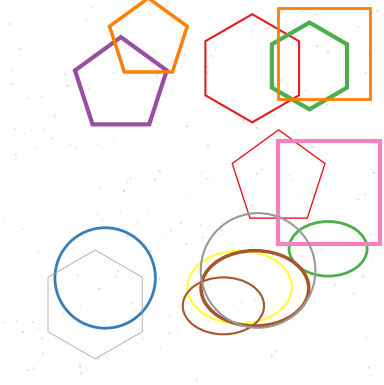[{"shape": "hexagon", "thickness": 1.5, "radius": 0.7, "center": [0.655, 0.823]}, {"shape": "pentagon", "thickness": 1, "radius": 0.63, "center": [0.724, 0.536]}, {"shape": "circle", "thickness": 2, "radius": 0.65, "center": [0.273, 0.278]}, {"shape": "oval", "thickness": 2, "radius": 0.51, "center": [0.852, 0.354]}, {"shape": "hexagon", "thickness": 3, "radius": 0.56, "center": [0.804, 0.829]}, {"shape": "pentagon", "thickness": 3, "radius": 0.63, "center": [0.314, 0.778]}, {"shape": "pentagon", "thickness": 2.5, "radius": 0.53, "center": [0.385, 0.899]}, {"shape": "square", "thickness": 2, "radius": 0.59, "center": [0.842, 0.862]}, {"shape": "oval", "thickness": 1.5, "radius": 0.68, "center": [0.622, 0.254]}, {"shape": "oval", "thickness": 2.5, "radius": 0.7, "center": [0.662, 0.251]}, {"shape": "oval", "thickness": 1.5, "radius": 0.53, "center": [0.58, 0.206]}, {"shape": "square", "thickness": 3, "radius": 0.67, "center": [0.855, 0.5]}, {"shape": "circle", "thickness": 1.5, "radius": 0.74, "center": [0.67, 0.297]}, {"shape": "hexagon", "thickness": 0.5, "radius": 0.71, "center": [0.247, 0.209]}]